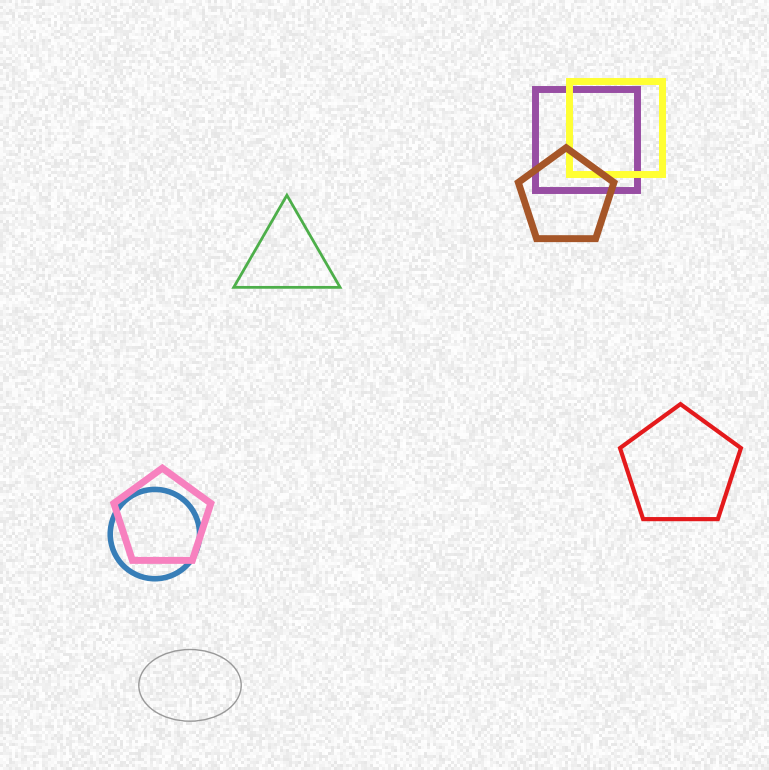[{"shape": "pentagon", "thickness": 1.5, "radius": 0.41, "center": [0.884, 0.393]}, {"shape": "circle", "thickness": 2, "radius": 0.29, "center": [0.201, 0.306]}, {"shape": "triangle", "thickness": 1, "radius": 0.4, "center": [0.373, 0.667]}, {"shape": "square", "thickness": 2.5, "radius": 0.33, "center": [0.761, 0.819]}, {"shape": "square", "thickness": 2.5, "radius": 0.3, "center": [0.799, 0.834]}, {"shape": "pentagon", "thickness": 2.5, "radius": 0.33, "center": [0.735, 0.743]}, {"shape": "pentagon", "thickness": 2.5, "radius": 0.33, "center": [0.211, 0.326]}, {"shape": "oval", "thickness": 0.5, "radius": 0.33, "center": [0.247, 0.11]}]